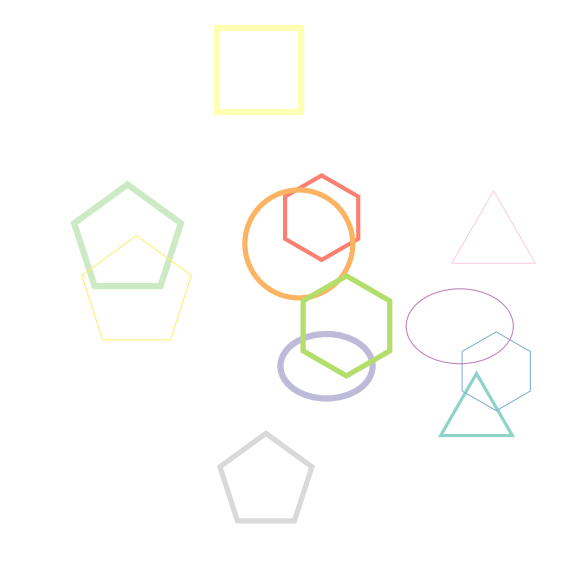[{"shape": "triangle", "thickness": 1.5, "radius": 0.36, "center": [0.825, 0.281]}, {"shape": "square", "thickness": 3, "radius": 0.36, "center": [0.449, 0.878]}, {"shape": "oval", "thickness": 3, "radius": 0.4, "center": [0.565, 0.365]}, {"shape": "hexagon", "thickness": 2, "radius": 0.37, "center": [0.557, 0.622]}, {"shape": "hexagon", "thickness": 0.5, "radius": 0.34, "center": [0.859, 0.356]}, {"shape": "circle", "thickness": 2.5, "radius": 0.47, "center": [0.517, 0.577]}, {"shape": "hexagon", "thickness": 2.5, "radius": 0.43, "center": [0.6, 0.435]}, {"shape": "triangle", "thickness": 0.5, "radius": 0.42, "center": [0.855, 0.585]}, {"shape": "pentagon", "thickness": 2.5, "radius": 0.42, "center": [0.46, 0.165]}, {"shape": "oval", "thickness": 0.5, "radius": 0.46, "center": [0.796, 0.434]}, {"shape": "pentagon", "thickness": 3, "radius": 0.49, "center": [0.221, 0.582]}, {"shape": "pentagon", "thickness": 0.5, "radius": 0.5, "center": [0.236, 0.491]}]